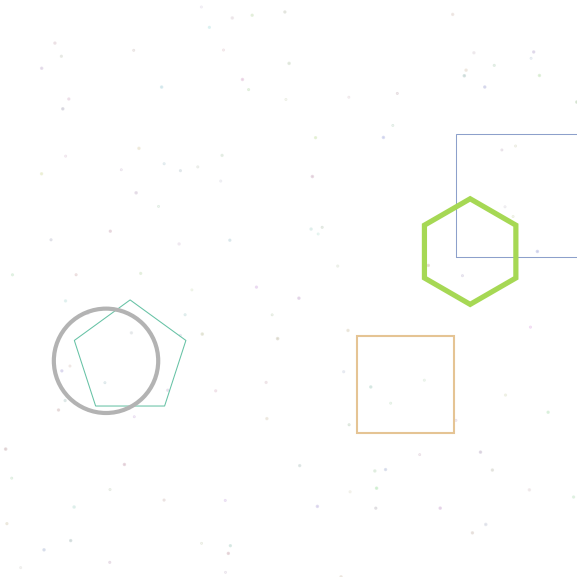[{"shape": "pentagon", "thickness": 0.5, "radius": 0.51, "center": [0.225, 0.378]}, {"shape": "square", "thickness": 0.5, "radius": 0.53, "center": [0.896, 0.661]}, {"shape": "hexagon", "thickness": 2.5, "radius": 0.46, "center": [0.814, 0.564]}, {"shape": "square", "thickness": 1, "radius": 0.42, "center": [0.702, 0.334]}, {"shape": "circle", "thickness": 2, "radius": 0.45, "center": [0.184, 0.374]}]